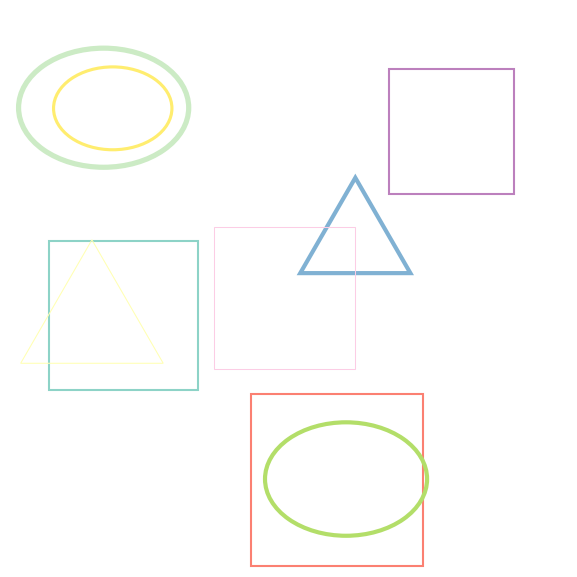[{"shape": "square", "thickness": 1, "radius": 0.65, "center": [0.214, 0.453]}, {"shape": "triangle", "thickness": 0.5, "radius": 0.71, "center": [0.159, 0.441]}, {"shape": "square", "thickness": 1, "radius": 0.74, "center": [0.583, 0.168]}, {"shape": "triangle", "thickness": 2, "radius": 0.55, "center": [0.615, 0.581]}, {"shape": "oval", "thickness": 2, "radius": 0.7, "center": [0.599, 0.17]}, {"shape": "square", "thickness": 0.5, "radius": 0.61, "center": [0.492, 0.483]}, {"shape": "square", "thickness": 1, "radius": 0.54, "center": [0.782, 0.772]}, {"shape": "oval", "thickness": 2.5, "radius": 0.74, "center": [0.179, 0.813]}, {"shape": "oval", "thickness": 1.5, "radius": 0.51, "center": [0.195, 0.812]}]